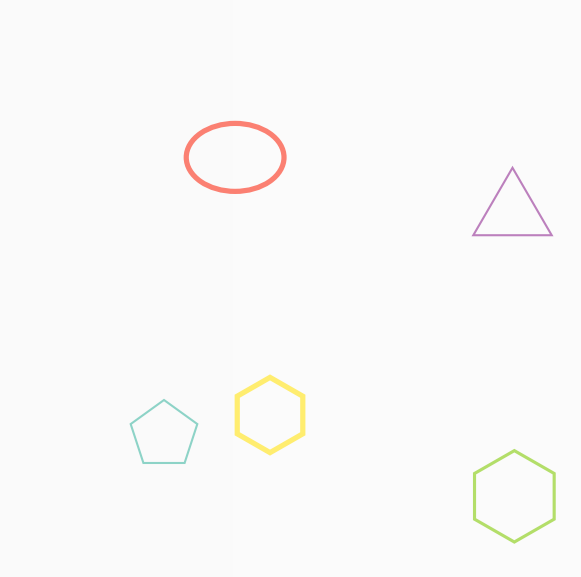[{"shape": "pentagon", "thickness": 1, "radius": 0.3, "center": [0.282, 0.246]}, {"shape": "oval", "thickness": 2.5, "radius": 0.42, "center": [0.405, 0.727]}, {"shape": "hexagon", "thickness": 1.5, "radius": 0.4, "center": [0.885, 0.14]}, {"shape": "triangle", "thickness": 1, "radius": 0.39, "center": [0.882, 0.631]}, {"shape": "hexagon", "thickness": 2.5, "radius": 0.33, "center": [0.465, 0.281]}]